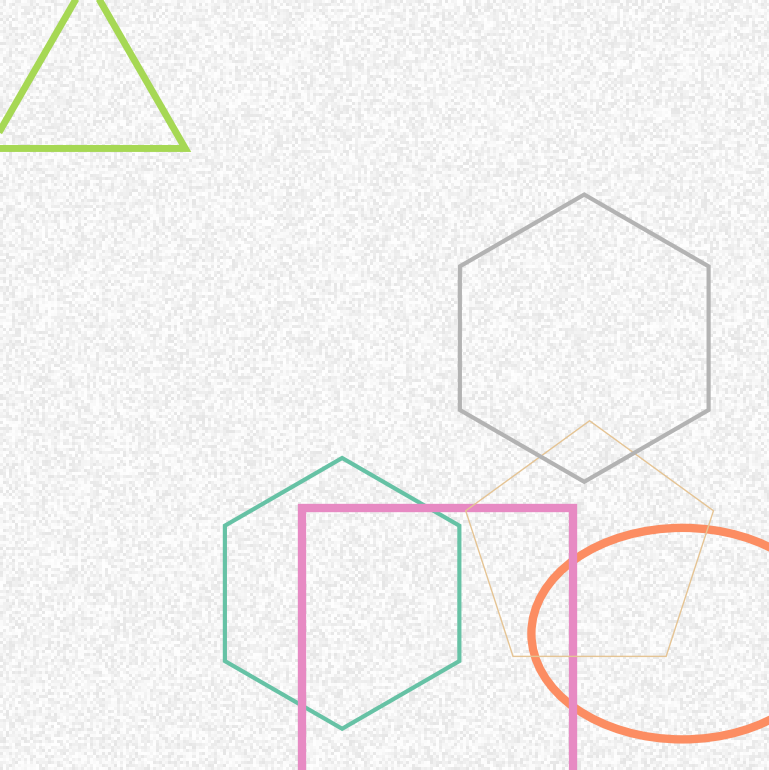[{"shape": "hexagon", "thickness": 1.5, "radius": 0.88, "center": [0.444, 0.229]}, {"shape": "oval", "thickness": 3, "radius": 0.98, "center": [0.886, 0.177]}, {"shape": "square", "thickness": 3, "radius": 0.88, "center": [0.568, 0.165]}, {"shape": "triangle", "thickness": 2.5, "radius": 0.73, "center": [0.114, 0.881]}, {"shape": "pentagon", "thickness": 0.5, "radius": 0.85, "center": [0.766, 0.284]}, {"shape": "hexagon", "thickness": 1.5, "radius": 0.93, "center": [0.759, 0.561]}]